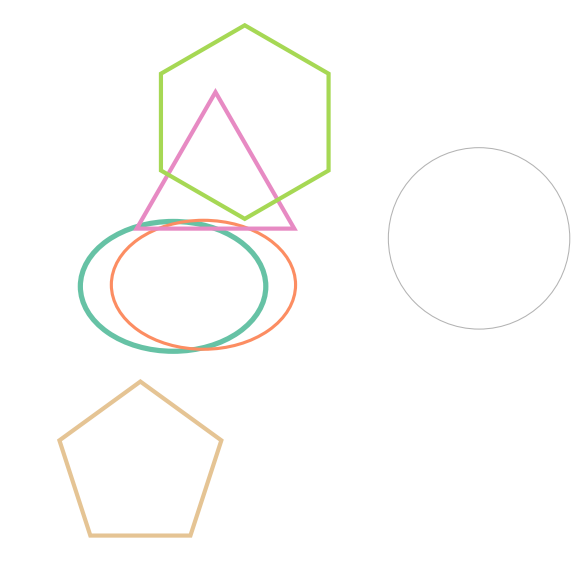[{"shape": "oval", "thickness": 2.5, "radius": 0.8, "center": [0.3, 0.503]}, {"shape": "oval", "thickness": 1.5, "radius": 0.8, "center": [0.352, 0.506]}, {"shape": "triangle", "thickness": 2, "radius": 0.79, "center": [0.373, 0.682]}, {"shape": "hexagon", "thickness": 2, "radius": 0.84, "center": [0.424, 0.788]}, {"shape": "pentagon", "thickness": 2, "radius": 0.74, "center": [0.243, 0.191]}, {"shape": "circle", "thickness": 0.5, "radius": 0.79, "center": [0.83, 0.586]}]